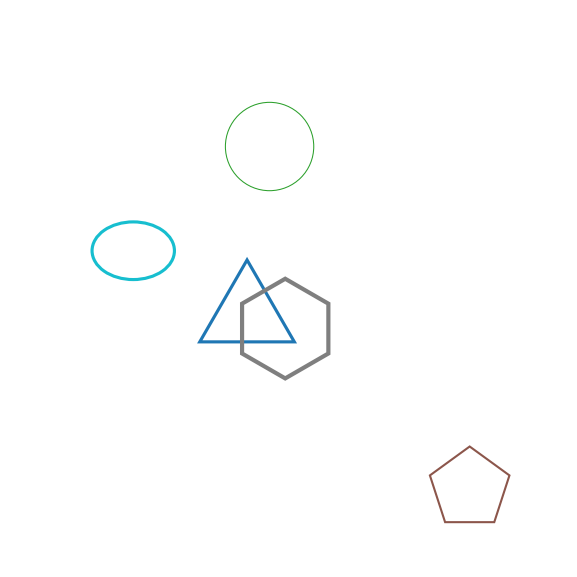[{"shape": "triangle", "thickness": 1.5, "radius": 0.47, "center": [0.428, 0.454]}, {"shape": "circle", "thickness": 0.5, "radius": 0.38, "center": [0.467, 0.745]}, {"shape": "pentagon", "thickness": 1, "radius": 0.36, "center": [0.813, 0.154]}, {"shape": "hexagon", "thickness": 2, "radius": 0.43, "center": [0.494, 0.43]}, {"shape": "oval", "thickness": 1.5, "radius": 0.36, "center": [0.231, 0.565]}]